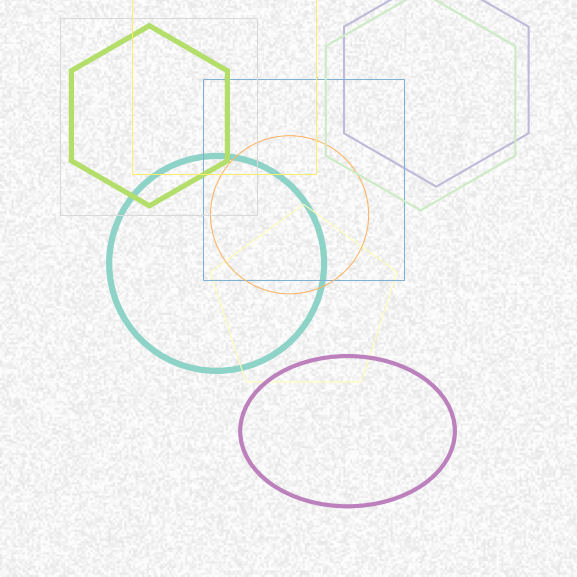[{"shape": "circle", "thickness": 3, "radius": 0.93, "center": [0.375, 0.543]}, {"shape": "pentagon", "thickness": 0.5, "radius": 0.85, "center": [0.526, 0.475]}, {"shape": "hexagon", "thickness": 1, "radius": 0.92, "center": [0.756, 0.861]}, {"shape": "square", "thickness": 0.5, "radius": 0.87, "center": [0.525, 0.689]}, {"shape": "circle", "thickness": 0.5, "radius": 0.68, "center": [0.501, 0.627]}, {"shape": "hexagon", "thickness": 2.5, "radius": 0.78, "center": [0.259, 0.799]}, {"shape": "square", "thickness": 0.5, "radius": 0.85, "center": [0.275, 0.798]}, {"shape": "oval", "thickness": 2, "radius": 0.93, "center": [0.602, 0.252]}, {"shape": "hexagon", "thickness": 1, "radius": 0.95, "center": [0.728, 0.824]}, {"shape": "square", "thickness": 0.5, "radius": 0.8, "center": [0.388, 0.858]}]